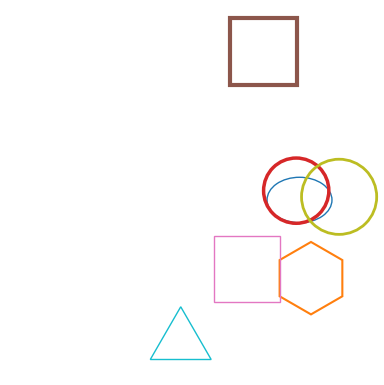[{"shape": "oval", "thickness": 1, "radius": 0.42, "center": [0.778, 0.481]}, {"shape": "hexagon", "thickness": 1.5, "radius": 0.47, "center": [0.808, 0.277]}, {"shape": "circle", "thickness": 2.5, "radius": 0.42, "center": [0.769, 0.505]}, {"shape": "square", "thickness": 3, "radius": 0.43, "center": [0.684, 0.867]}, {"shape": "square", "thickness": 1, "radius": 0.43, "center": [0.641, 0.302]}, {"shape": "circle", "thickness": 2, "radius": 0.49, "center": [0.881, 0.489]}, {"shape": "triangle", "thickness": 1, "radius": 0.46, "center": [0.469, 0.112]}]